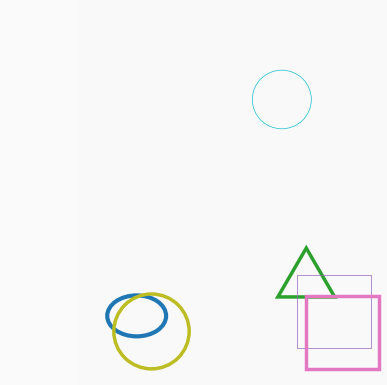[{"shape": "oval", "thickness": 3, "radius": 0.38, "center": [0.353, 0.18]}, {"shape": "triangle", "thickness": 2.5, "radius": 0.42, "center": [0.79, 0.271]}, {"shape": "square", "thickness": 0.5, "radius": 0.48, "center": [0.863, 0.191]}, {"shape": "square", "thickness": 2.5, "radius": 0.47, "center": [0.884, 0.136]}, {"shape": "circle", "thickness": 2.5, "radius": 0.49, "center": [0.391, 0.139]}, {"shape": "circle", "thickness": 0.5, "radius": 0.38, "center": [0.727, 0.742]}]